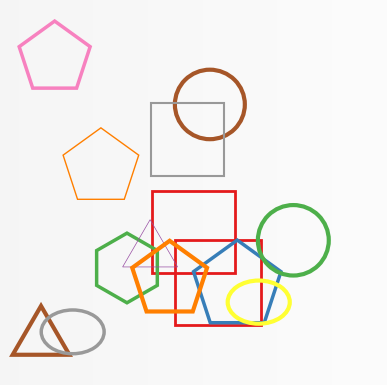[{"shape": "square", "thickness": 2, "radius": 0.54, "center": [0.499, 0.398]}, {"shape": "square", "thickness": 2, "radius": 0.55, "center": [0.563, 0.266]}, {"shape": "pentagon", "thickness": 2.5, "radius": 0.59, "center": [0.612, 0.258]}, {"shape": "hexagon", "thickness": 2.5, "radius": 0.45, "center": [0.328, 0.304]}, {"shape": "circle", "thickness": 3, "radius": 0.46, "center": [0.757, 0.376]}, {"shape": "triangle", "thickness": 0.5, "radius": 0.41, "center": [0.387, 0.348]}, {"shape": "pentagon", "thickness": 1, "radius": 0.51, "center": [0.26, 0.565]}, {"shape": "pentagon", "thickness": 3, "radius": 0.51, "center": [0.438, 0.273]}, {"shape": "oval", "thickness": 3, "radius": 0.4, "center": [0.668, 0.215]}, {"shape": "triangle", "thickness": 3, "radius": 0.42, "center": [0.106, 0.121]}, {"shape": "circle", "thickness": 3, "radius": 0.45, "center": [0.542, 0.729]}, {"shape": "pentagon", "thickness": 2.5, "radius": 0.48, "center": [0.141, 0.849]}, {"shape": "oval", "thickness": 2.5, "radius": 0.41, "center": [0.188, 0.138]}, {"shape": "square", "thickness": 1.5, "radius": 0.47, "center": [0.484, 0.638]}]